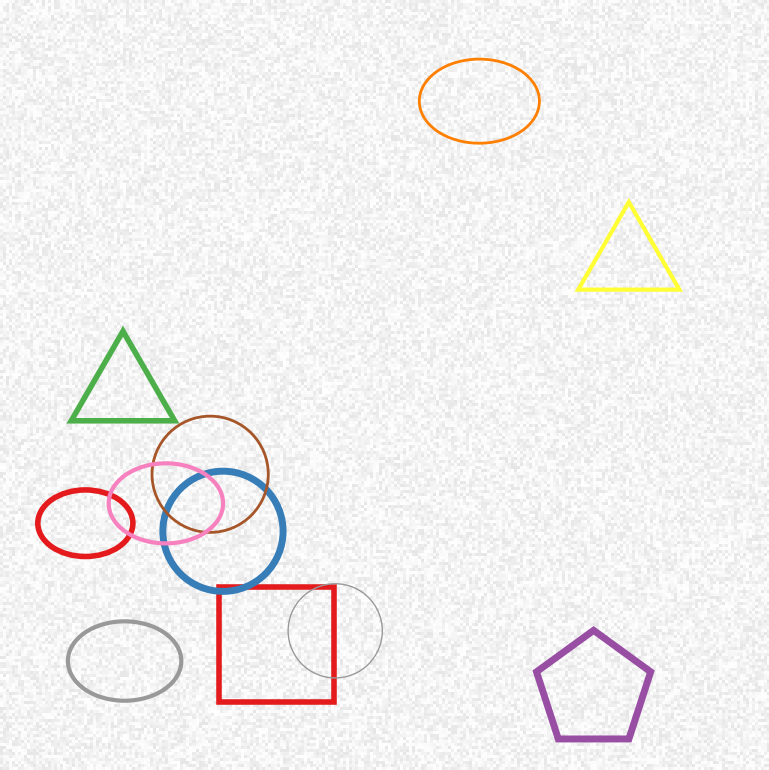[{"shape": "square", "thickness": 2, "radius": 0.37, "center": [0.359, 0.163]}, {"shape": "oval", "thickness": 2, "radius": 0.31, "center": [0.111, 0.321]}, {"shape": "circle", "thickness": 2.5, "radius": 0.39, "center": [0.29, 0.31]}, {"shape": "triangle", "thickness": 2, "radius": 0.39, "center": [0.16, 0.492]}, {"shape": "pentagon", "thickness": 2.5, "radius": 0.39, "center": [0.771, 0.103]}, {"shape": "oval", "thickness": 1, "radius": 0.39, "center": [0.623, 0.869]}, {"shape": "triangle", "thickness": 1.5, "radius": 0.38, "center": [0.817, 0.662]}, {"shape": "circle", "thickness": 1, "radius": 0.38, "center": [0.273, 0.384]}, {"shape": "oval", "thickness": 1.5, "radius": 0.37, "center": [0.215, 0.346]}, {"shape": "circle", "thickness": 0.5, "radius": 0.31, "center": [0.435, 0.181]}, {"shape": "oval", "thickness": 1.5, "radius": 0.37, "center": [0.162, 0.142]}]